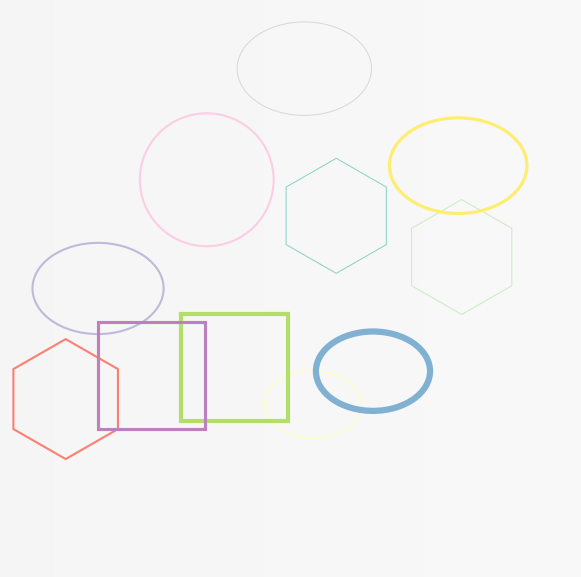[{"shape": "hexagon", "thickness": 0.5, "radius": 0.5, "center": [0.578, 0.625]}, {"shape": "oval", "thickness": 0.5, "radius": 0.42, "center": [0.538, 0.299]}, {"shape": "oval", "thickness": 1, "radius": 0.56, "center": [0.169, 0.5]}, {"shape": "hexagon", "thickness": 1, "radius": 0.52, "center": [0.113, 0.308]}, {"shape": "oval", "thickness": 3, "radius": 0.49, "center": [0.642, 0.356]}, {"shape": "square", "thickness": 2, "radius": 0.46, "center": [0.403, 0.363]}, {"shape": "circle", "thickness": 1, "radius": 0.58, "center": [0.356, 0.688]}, {"shape": "oval", "thickness": 0.5, "radius": 0.58, "center": [0.524, 0.88]}, {"shape": "square", "thickness": 1.5, "radius": 0.46, "center": [0.261, 0.349]}, {"shape": "hexagon", "thickness": 0.5, "radius": 0.5, "center": [0.794, 0.554]}, {"shape": "oval", "thickness": 1.5, "radius": 0.59, "center": [0.788, 0.712]}]